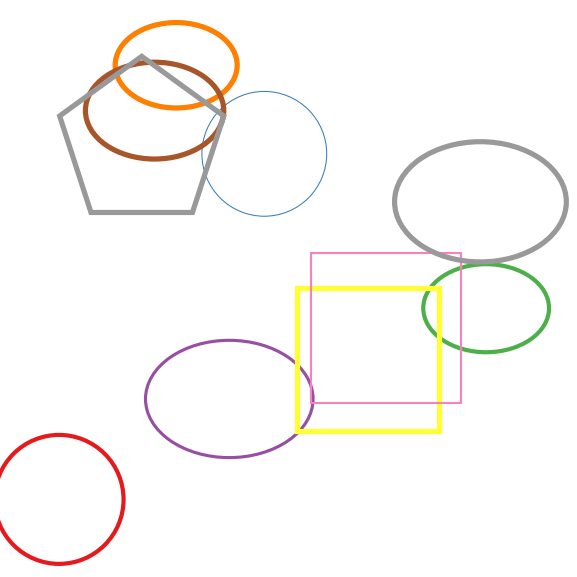[{"shape": "circle", "thickness": 2, "radius": 0.56, "center": [0.102, 0.134]}, {"shape": "circle", "thickness": 0.5, "radius": 0.54, "center": [0.458, 0.733]}, {"shape": "oval", "thickness": 2, "radius": 0.54, "center": [0.842, 0.465]}, {"shape": "oval", "thickness": 1.5, "radius": 0.73, "center": [0.397, 0.308]}, {"shape": "oval", "thickness": 2.5, "radius": 0.53, "center": [0.305, 0.886]}, {"shape": "square", "thickness": 2.5, "radius": 0.62, "center": [0.638, 0.377]}, {"shape": "oval", "thickness": 2.5, "radius": 0.6, "center": [0.268, 0.808]}, {"shape": "square", "thickness": 1, "radius": 0.65, "center": [0.668, 0.432]}, {"shape": "oval", "thickness": 2.5, "radius": 0.74, "center": [0.832, 0.65]}, {"shape": "pentagon", "thickness": 2.5, "radius": 0.75, "center": [0.245, 0.752]}]